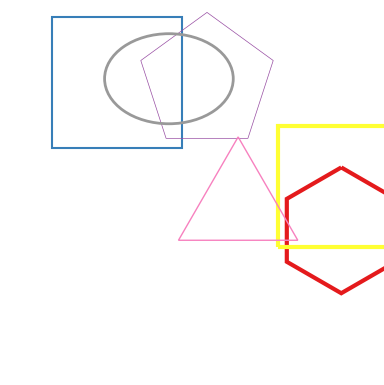[{"shape": "hexagon", "thickness": 3, "radius": 0.82, "center": [0.886, 0.402]}, {"shape": "square", "thickness": 1.5, "radius": 0.85, "center": [0.303, 0.786]}, {"shape": "pentagon", "thickness": 0.5, "radius": 0.9, "center": [0.538, 0.787]}, {"shape": "square", "thickness": 3, "radius": 0.78, "center": [0.88, 0.516]}, {"shape": "triangle", "thickness": 1, "radius": 0.89, "center": [0.619, 0.465]}, {"shape": "oval", "thickness": 2, "radius": 0.84, "center": [0.439, 0.795]}]